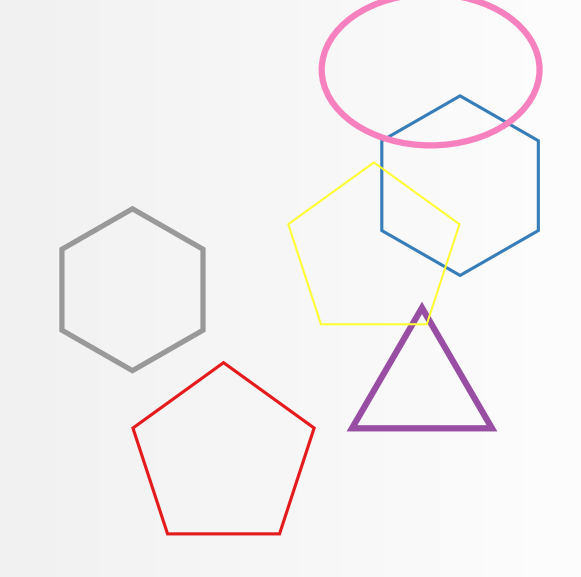[{"shape": "pentagon", "thickness": 1.5, "radius": 0.82, "center": [0.385, 0.207]}, {"shape": "hexagon", "thickness": 1.5, "radius": 0.78, "center": [0.792, 0.678]}, {"shape": "triangle", "thickness": 3, "radius": 0.7, "center": [0.726, 0.327]}, {"shape": "pentagon", "thickness": 1, "radius": 0.77, "center": [0.643, 0.563]}, {"shape": "oval", "thickness": 3, "radius": 0.94, "center": [0.741, 0.879]}, {"shape": "hexagon", "thickness": 2.5, "radius": 0.7, "center": [0.228, 0.497]}]